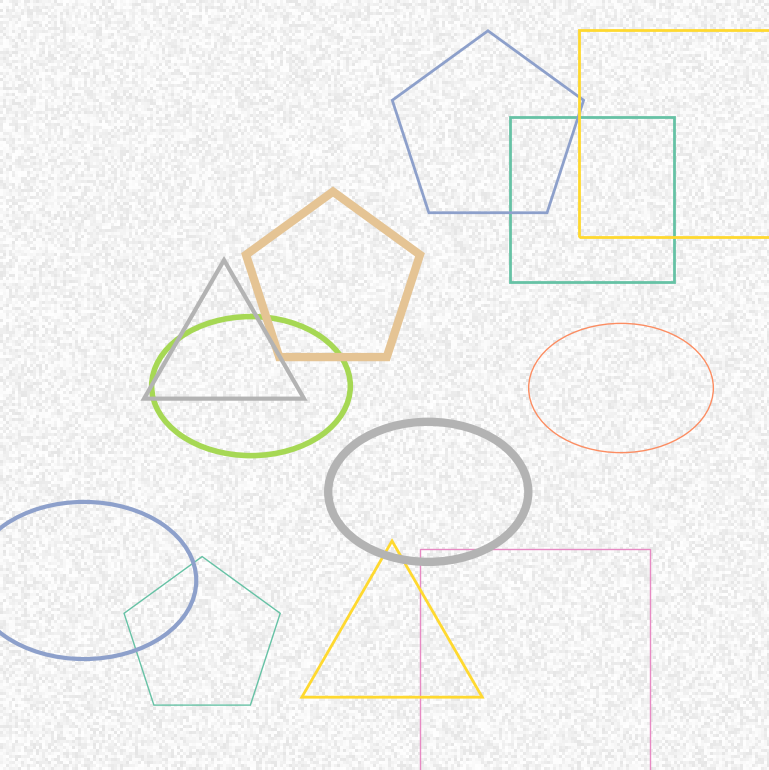[{"shape": "square", "thickness": 1, "radius": 0.53, "center": [0.768, 0.741]}, {"shape": "pentagon", "thickness": 0.5, "radius": 0.53, "center": [0.263, 0.171]}, {"shape": "oval", "thickness": 0.5, "radius": 0.6, "center": [0.807, 0.496]}, {"shape": "pentagon", "thickness": 1, "radius": 0.65, "center": [0.634, 0.829]}, {"shape": "oval", "thickness": 1.5, "radius": 0.73, "center": [0.109, 0.246]}, {"shape": "square", "thickness": 0.5, "radius": 0.74, "center": [0.695, 0.138]}, {"shape": "oval", "thickness": 2, "radius": 0.65, "center": [0.326, 0.499]}, {"shape": "square", "thickness": 1, "radius": 0.67, "center": [0.886, 0.827]}, {"shape": "triangle", "thickness": 1, "radius": 0.68, "center": [0.509, 0.162]}, {"shape": "pentagon", "thickness": 3, "radius": 0.59, "center": [0.432, 0.632]}, {"shape": "triangle", "thickness": 1.5, "radius": 0.6, "center": [0.291, 0.542]}, {"shape": "oval", "thickness": 3, "radius": 0.65, "center": [0.556, 0.361]}]